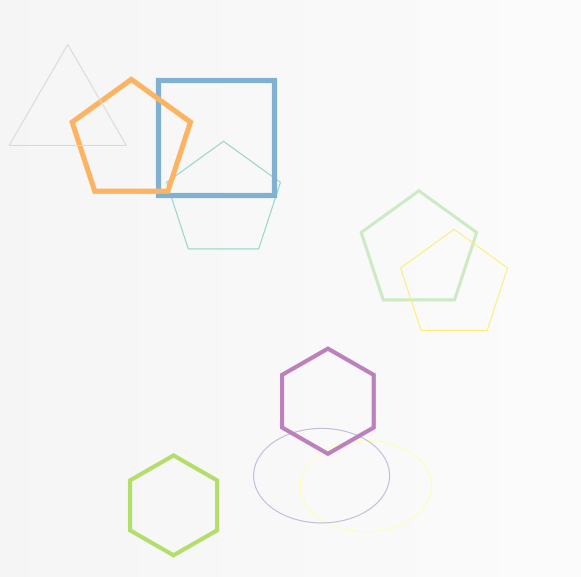[{"shape": "pentagon", "thickness": 0.5, "radius": 0.52, "center": [0.385, 0.651]}, {"shape": "oval", "thickness": 0.5, "radius": 0.56, "center": [0.629, 0.157]}, {"shape": "oval", "thickness": 0.5, "radius": 0.58, "center": [0.553, 0.175]}, {"shape": "square", "thickness": 2.5, "radius": 0.5, "center": [0.372, 0.761]}, {"shape": "pentagon", "thickness": 2.5, "radius": 0.54, "center": [0.226, 0.755]}, {"shape": "hexagon", "thickness": 2, "radius": 0.43, "center": [0.299, 0.124]}, {"shape": "triangle", "thickness": 0.5, "radius": 0.58, "center": [0.117, 0.806]}, {"shape": "hexagon", "thickness": 2, "radius": 0.46, "center": [0.564, 0.304]}, {"shape": "pentagon", "thickness": 1.5, "radius": 0.52, "center": [0.721, 0.564]}, {"shape": "pentagon", "thickness": 0.5, "radius": 0.48, "center": [0.781, 0.505]}]